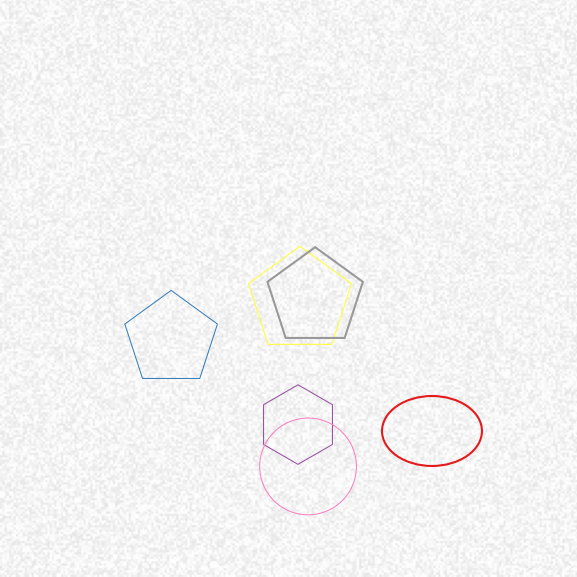[{"shape": "oval", "thickness": 1, "radius": 0.43, "center": [0.748, 0.253]}, {"shape": "pentagon", "thickness": 0.5, "radius": 0.42, "center": [0.296, 0.412]}, {"shape": "hexagon", "thickness": 0.5, "radius": 0.34, "center": [0.516, 0.264]}, {"shape": "pentagon", "thickness": 0.5, "radius": 0.47, "center": [0.519, 0.479]}, {"shape": "circle", "thickness": 0.5, "radius": 0.42, "center": [0.533, 0.191]}, {"shape": "pentagon", "thickness": 1, "radius": 0.43, "center": [0.546, 0.484]}]